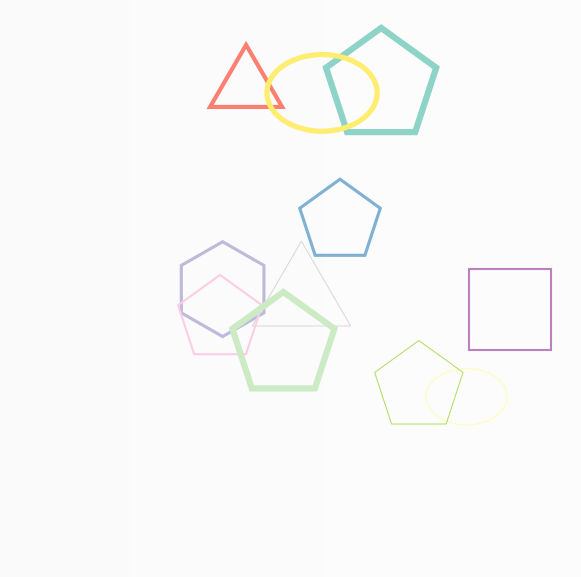[{"shape": "pentagon", "thickness": 3, "radius": 0.5, "center": [0.656, 0.851]}, {"shape": "oval", "thickness": 0.5, "radius": 0.35, "center": [0.803, 0.312]}, {"shape": "hexagon", "thickness": 1.5, "radius": 0.41, "center": [0.383, 0.498]}, {"shape": "triangle", "thickness": 2, "radius": 0.36, "center": [0.423, 0.85]}, {"shape": "pentagon", "thickness": 1.5, "radius": 0.36, "center": [0.585, 0.616]}, {"shape": "pentagon", "thickness": 0.5, "radius": 0.4, "center": [0.721, 0.33]}, {"shape": "pentagon", "thickness": 1, "radius": 0.38, "center": [0.379, 0.447]}, {"shape": "triangle", "thickness": 0.5, "radius": 0.49, "center": [0.519, 0.484]}, {"shape": "square", "thickness": 1, "radius": 0.35, "center": [0.877, 0.463]}, {"shape": "pentagon", "thickness": 3, "radius": 0.46, "center": [0.488, 0.401]}, {"shape": "oval", "thickness": 2.5, "radius": 0.47, "center": [0.554, 0.838]}]